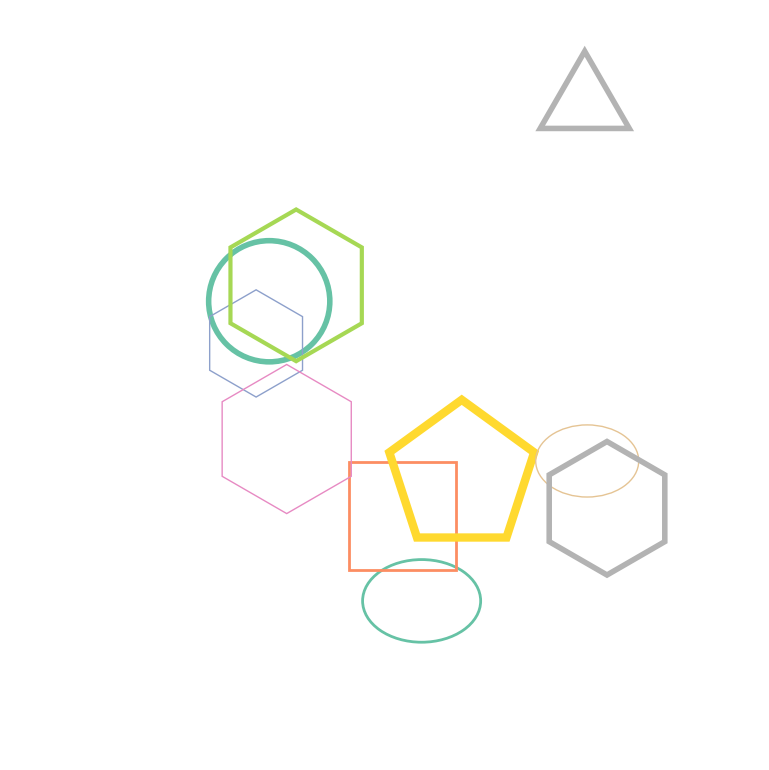[{"shape": "circle", "thickness": 2, "radius": 0.39, "center": [0.35, 0.609]}, {"shape": "oval", "thickness": 1, "radius": 0.38, "center": [0.548, 0.22]}, {"shape": "square", "thickness": 1, "radius": 0.35, "center": [0.523, 0.33]}, {"shape": "hexagon", "thickness": 0.5, "radius": 0.35, "center": [0.333, 0.554]}, {"shape": "hexagon", "thickness": 0.5, "radius": 0.48, "center": [0.372, 0.43]}, {"shape": "hexagon", "thickness": 1.5, "radius": 0.49, "center": [0.385, 0.629]}, {"shape": "pentagon", "thickness": 3, "radius": 0.49, "center": [0.6, 0.382]}, {"shape": "oval", "thickness": 0.5, "radius": 0.33, "center": [0.763, 0.401]}, {"shape": "hexagon", "thickness": 2, "radius": 0.43, "center": [0.788, 0.34]}, {"shape": "triangle", "thickness": 2, "radius": 0.33, "center": [0.759, 0.867]}]